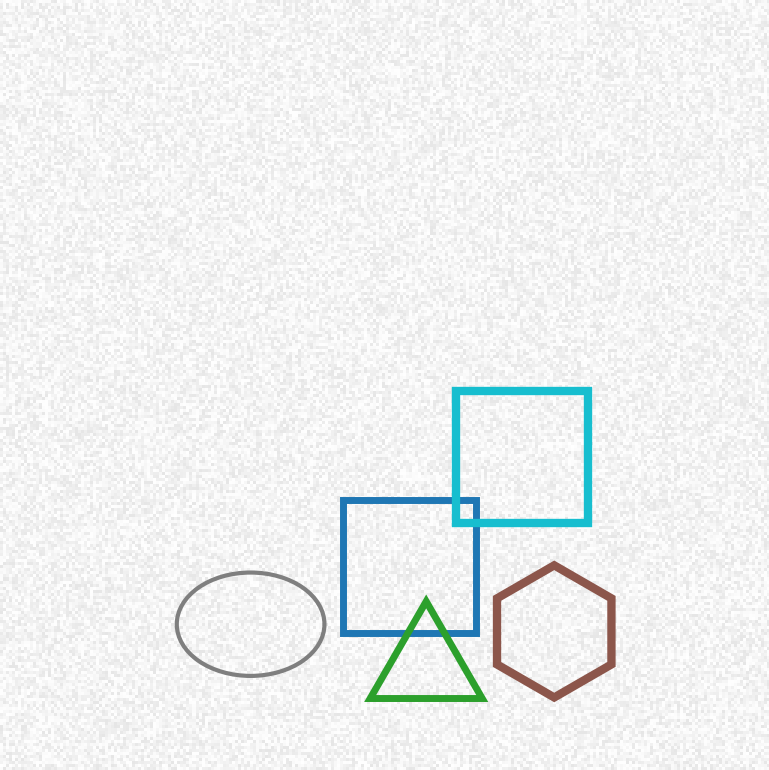[{"shape": "square", "thickness": 2.5, "radius": 0.43, "center": [0.532, 0.265]}, {"shape": "triangle", "thickness": 2.5, "radius": 0.42, "center": [0.554, 0.135]}, {"shape": "hexagon", "thickness": 3, "radius": 0.43, "center": [0.72, 0.18]}, {"shape": "oval", "thickness": 1.5, "radius": 0.48, "center": [0.325, 0.189]}, {"shape": "square", "thickness": 3, "radius": 0.43, "center": [0.678, 0.407]}]